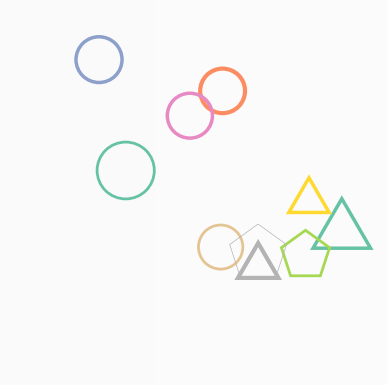[{"shape": "circle", "thickness": 2, "radius": 0.37, "center": [0.324, 0.557]}, {"shape": "triangle", "thickness": 2.5, "radius": 0.43, "center": [0.882, 0.398]}, {"shape": "circle", "thickness": 3, "radius": 0.29, "center": [0.574, 0.764]}, {"shape": "circle", "thickness": 2.5, "radius": 0.3, "center": [0.256, 0.845]}, {"shape": "circle", "thickness": 2.5, "radius": 0.29, "center": [0.49, 0.7]}, {"shape": "pentagon", "thickness": 2, "radius": 0.33, "center": [0.788, 0.336]}, {"shape": "triangle", "thickness": 2.5, "radius": 0.3, "center": [0.797, 0.478]}, {"shape": "circle", "thickness": 2, "radius": 0.29, "center": [0.569, 0.358]}, {"shape": "pentagon", "thickness": 0.5, "radius": 0.39, "center": [0.666, 0.341]}, {"shape": "triangle", "thickness": 3, "radius": 0.3, "center": [0.666, 0.308]}]